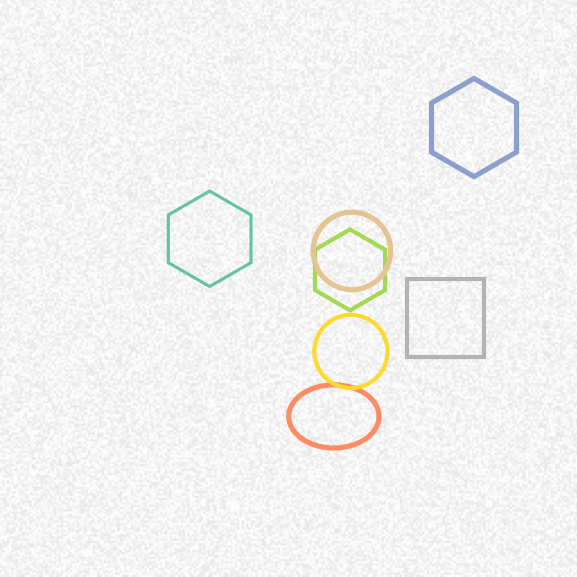[{"shape": "hexagon", "thickness": 1.5, "radius": 0.41, "center": [0.363, 0.586]}, {"shape": "oval", "thickness": 2.5, "radius": 0.39, "center": [0.578, 0.278]}, {"shape": "hexagon", "thickness": 2.5, "radius": 0.43, "center": [0.821, 0.778]}, {"shape": "hexagon", "thickness": 2, "radius": 0.35, "center": [0.606, 0.532]}, {"shape": "circle", "thickness": 2, "radius": 0.32, "center": [0.608, 0.391]}, {"shape": "circle", "thickness": 2.5, "radius": 0.34, "center": [0.609, 0.565]}, {"shape": "square", "thickness": 2, "radius": 0.33, "center": [0.771, 0.448]}]